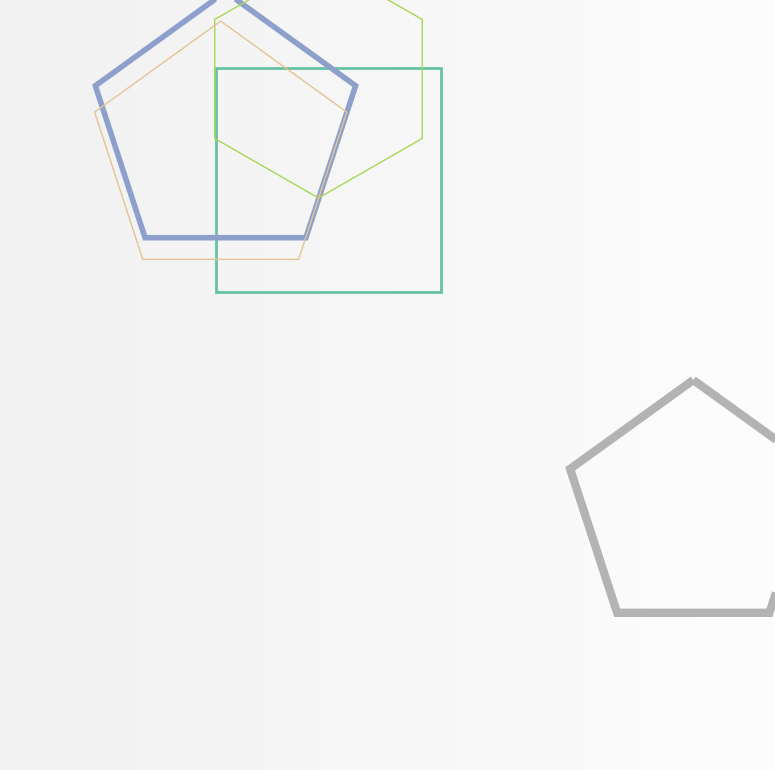[{"shape": "square", "thickness": 1, "radius": 0.73, "center": [0.423, 0.766]}, {"shape": "pentagon", "thickness": 2, "radius": 0.88, "center": [0.291, 0.834]}, {"shape": "hexagon", "thickness": 0.5, "radius": 0.77, "center": [0.411, 0.897]}, {"shape": "pentagon", "thickness": 0.5, "radius": 0.86, "center": [0.285, 0.802]}, {"shape": "pentagon", "thickness": 3, "radius": 0.84, "center": [0.895, 0.339]}]